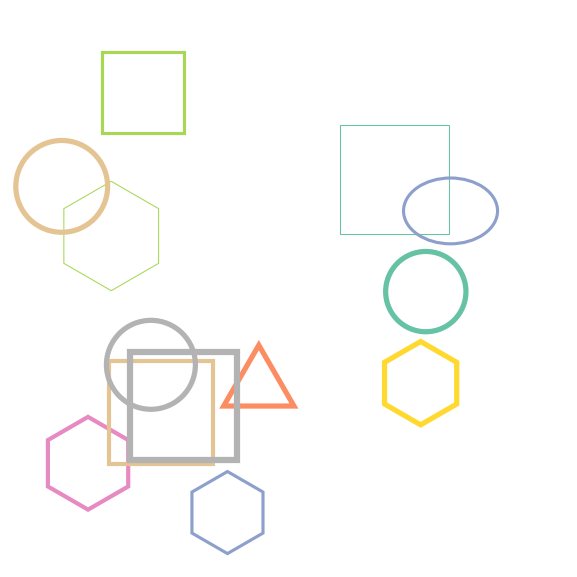[{"shape": "square", "thickness": 0.5, "radius": 0.47, "center": [0.683, 0.689]}, {"shape": "circle", "thickness": 2.5, "radius": 0.35, "center": [0.737, 0.494]}, {"shape": "triangle", "thickness": 2.5, "radius": 0.35, "center": [0.448, 0.331]}, {"shape": "hexagon", "thickness": 1.5, "radius": 0.36, "center": [0.394, 0.112]}, {"shape": "oval", "thickness": 1.5, "radius": 0.41, "center": [0.78, 0.634]}, {"shape": "hexagon", "thickness": 2, "radius": 0.4, "center": [0.152, 0.197]}, {"shape": "square", "thickness": 1.5, "radius": 0.35, "center": [0.248, 0.839]}, {"shape": "hexagon", "thickness": 0.5, "radius": 0.47, "center": [0.193, 0.59]}, {"shape": "hexagon", "thickness": 2.5, "radius": 0.36, "center": [0.728, 0.336]}, {"shape": "square", "thickness": 2, "radius": 0.45, "center": [0.279, 0.285]}, {"shape": "circle", "thickness": 2.5, "radius": 0.4, "center": [0.107, 0.676]}, {"shape": "square", "thickness": 3, "radius": 0.47, "center": [0.318, 0.296]}, {"shape": "circle", "thickness": 2.5, "radius": 0.39, "center": [0.261, 0.367]}]